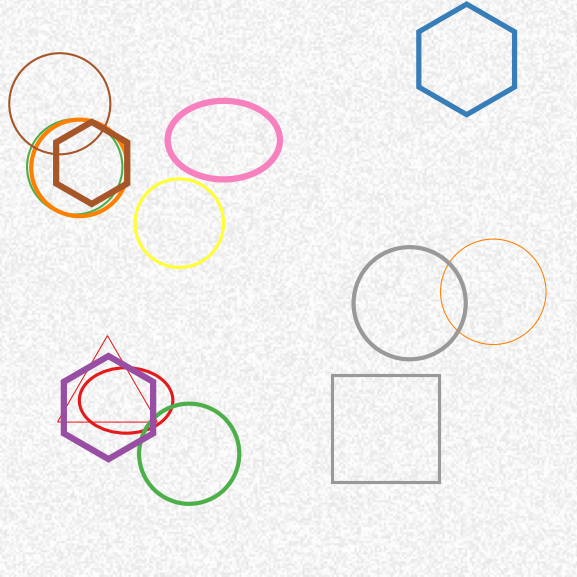[{"shape": "oval", "thickness": 1.5, "radius": 0.4, "center": [0.218, 0.306]}, {"shape": "triangle", "thickness": 0.5, "radius": 0.5, "center": [0.186, 0.318]}, {"shape": "hexagon", "thickness": 2.5, "radius": 0.48, "center": [0.808, 0.896]}, {"shape": "circle", "thickness": 2, "radius": 0.43, "center": [0.328, 0.213]}, {"shape": "circle", "thickness": 1, "radius": 0.41, "center": [0.129, 0.71]}, {"shape": "hexagon", "thickness": 3, "radius": 0.45, "center": [0.188, 0.293]}, {"shape": "circle", "thickness": 0.5, "radius": 0.46, "center": [0.854, 0.494]}, {"shape": "circle", "thickness": 2, "radius": 0.42, "center": [0.138, 0.708]}, {"shape": "circle", "thickness": 1.5, "radius": 0.38, "center": [0.311, 0.613]}, {"shape": "hexagon", "thickness": 3, "radius": 0.36, "center": [0.159, 0.717]}, {"shape": "circle", "thickness": 1, "radius": 0.44, "center": [0.104, 0.819]}, {"shape": "oval", "thickness": 3, "radius": 0.49, "center": [0.388, 0.757]}, {"shape": "circle", "thickness": 2, "radius": 0.49, "center": [0.709, 0.474]}, {"shape": "square", "thickness": 1.5, "radius": 0.46, "center": [0.667, 0.257]}]